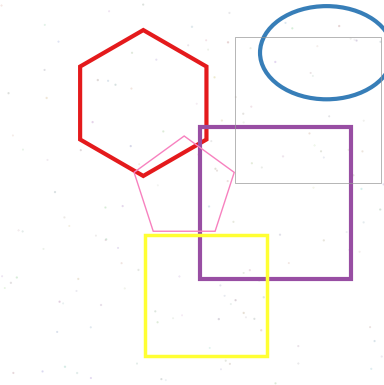[{"shape": "hexagon", "thickness": 3, "radius": 0.95, "center": [0.372, 0.732]}, {"shape": "oval", "thickness": 3, "radius": 0.86, "center": [0.848, 0.863]}, {"shape": "square", "thickness": 3, "radius": 0.98, "center": [0.715, 0.472]}, {"shape": "square", "thickness": 2.5, "radius": 0.79, "center": [0.535, 0.232]}, {"shape": "pentagon", "thickness": 1, "radius": 0.68, "center": [0.478, 0.51]}, {"shape": "square", "thickness": 0.5, "radius": 0.95, "center": [0.799, 0.715]}]